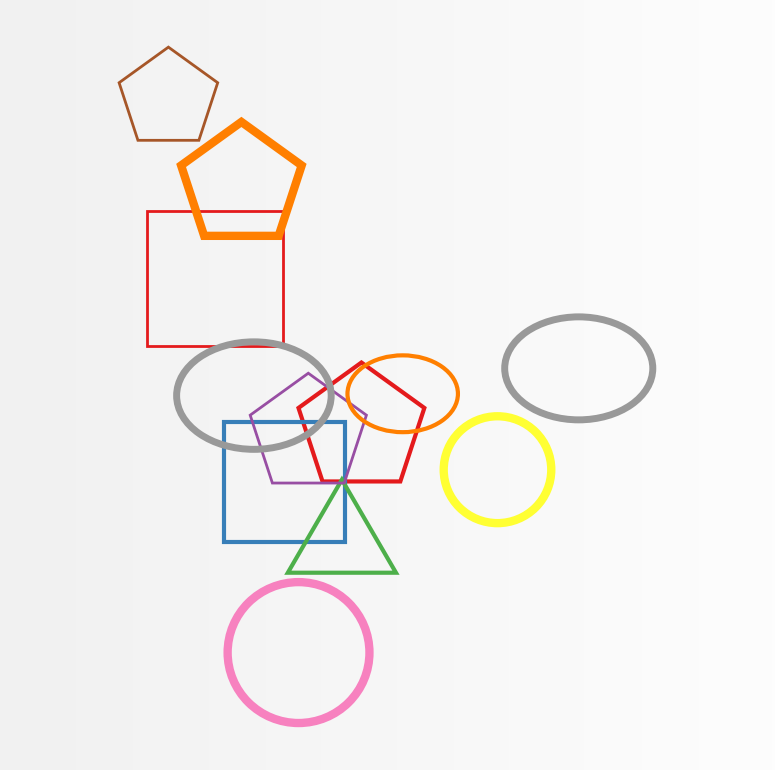[{"shape": "pentagon", "thickness": 1.5, "radius": 0.43, "center": [0.466, 0.444]}, {"shape": "square", "thickness": 1, "radius": 0.44, "center": [0.277, 0.639]}, {"shape": "square", "thickness": 1.5, "radius": 0.39, "center": [0.367, 0.374]}, {"shape": "triangle", "thickness": 1.5, "radius": 0.4, "center": [0.441, 0.296]}, {"shape": "pentagon", "thickness": 1, "radius": 0.39, "center": [0.398, 0.436]}, {"shape": "oval", "thickness": 1.5, "radius": 0.36, "center": [0.52, 0.489]}, {"shape": "pentagon", "thickness": 3, "radius": 0.41, "center": [0.311, 0.76]}, {"shape": "circle", "thickness": 3, "radius": 0.35, "center": [0.642, 0.39]}, {"shape": "pentagon", "thickness": 1, "radius": 0.33, "center": [0.217, 0.872]}, {"shape": "circle", "thickness": 3, "radius": 0.46, "center": [0.385, 0.153]}, {"shape": "oval", "thickness": 2.5, "radius": 0.48, "center": [0.747, 0.522]}, {"shape": "oval", "thickness": 2.5, "radius": 0.5, "center": [0.328, 0.486]}]